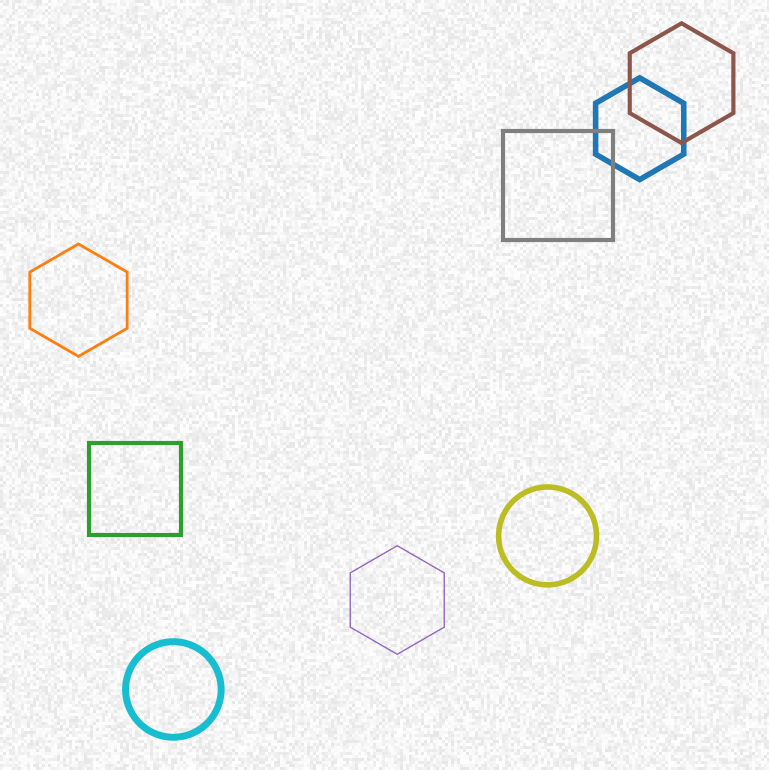[{"shape": "hexagon", "thickness": 2, "radius": 0.33, "center": [0.831, 0.833]}, {"shape": "hexagon", "thickness": 1, "radius": 0.36, "center": [0.102, 0.61]}, {"shape": "square", "thickness": 1.5, "radius": 0.3, "center": [0.175, 0.365]}, {"shape": "hexagon", "thickness": 0.5, "radius": 0.35, "center": [0.516, 0.221]}, {"shape": "hexagon", "thickness": 1.5, "radius": 0.39, "center": [0.885, 0.892]}, {"shape": "square", "thickness": 1.5, "radius": 0.36, "center": [0.725, 0.759]}, {"shape": "circle", "thickness": 2, "radius": 0.32, "center": [0.711, 0.304]}, {"shape": "circle", "thickness": 2.5, "radius": 0.31, "center": [0.225, 0.105]}]